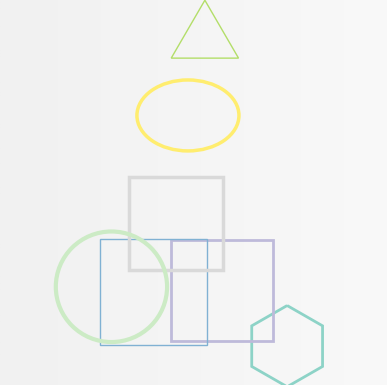[{"shape": "hexagon", "thickness": 2, "radius": 0.53, "center": [0.741, 0.101]}, {"shape": "square", "thickness": 2, "radius": 0.66, "center": [0.573, 0.245]}, {"shape": "square", "thickness": 1, "radius": 0.69, "center": [0.395, 0.241]}, {"shape": "triangle", "thickness": 1, "radius": 0.5, "center": [0.529, 0.899]}, {"shape": "square", "thickness": 2.5, "radius": 0.6, "center": [0.454, 0.42]}, {"shape": "circle", "thickness": 3, "radius": 0.72, "center": [0.288, 0.255]}, {"shape": "oval", "thickness": 2.5, "radius": 0.66, "center": [0.485, 0.7]}]